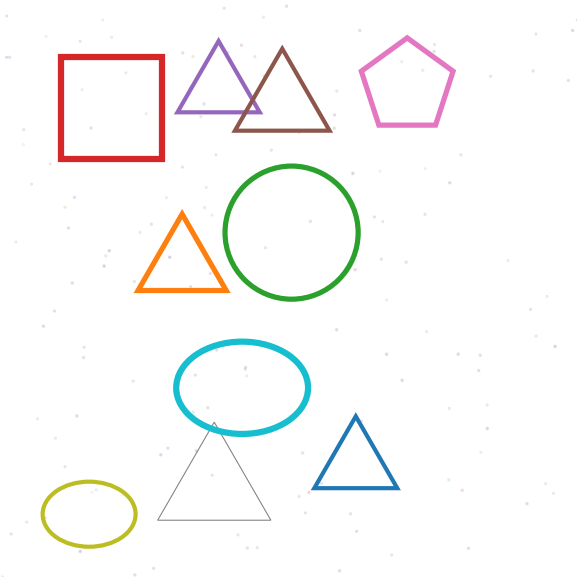[{"shape": "triangle", "thickness": 2, "radius": 0.41, "center": [0.616, 0.195]}, {"shape": "triangle", "thickness": 2.5, "radius": 0.44, "center": [0.315, 0.54]}, {"shape": "circle", "thickness": 2.5, "radius": 0.58, "center": [0.505, 0.596]}, {"shape": "square", "thickness": 3, "radius": 0.44, "center": [0.194, 0.812]}, {"shape": "triangle", "thickness": 2, "radius": 0.41, "center": [0.379, 0.846]}, {"shape": "triangle", "thickness": 2, "radius": 0.47, "center": [0.489, 0.82]}, {"shape": "pentagon", "thickness": 2.5, "radius": 0.42, "center": [0.705, 0.85]}, {"shape": "triangle", "thickness": 0.5, "radius": 0.57, "center": [0.371, 0.155]}, {"shape": "oval", "thickness": 2, "radius": 0.4, "center": [0.154, 0.109]}, {"shape": "oval", "thickness": 3, "radius": 0.57, "center": [0.419, 0.328]}]